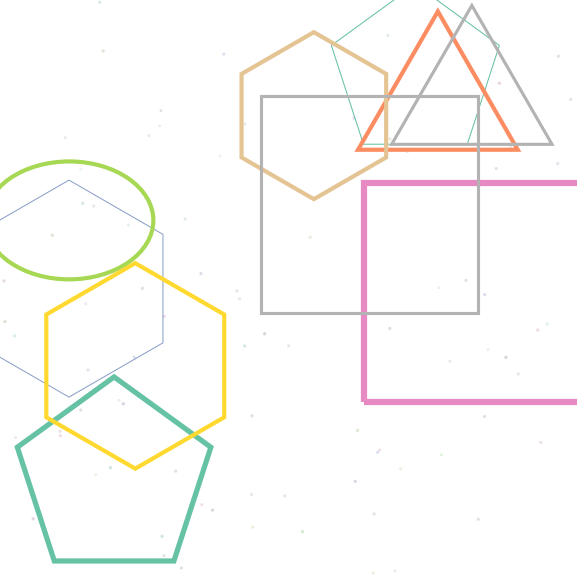[{"shape": "pentagon", "thickness": 0.5, "radius": 0.76, "center": [0.719, 0.873]}, {"shape": "pentagon", "thickness": 2.5, "radius": 0.88, "center": [0.198, 0.17]}, {"shape": "triangle", "thickness": 2, "radius": 0.8, "center": [0.758, 0.82]}, {"shape": "hexagon", "thickness": 0.5, "radius": 0.94, "center": [0.119, 0.499]}, {"shape": "square", "thickness": 3, "radius": 0.95, "center": [0.82, 0.493]}, {"shape": "oval", "thickness": 2, "radius": 0.73, "center": [0.12, 0.617]}, {"shape": "hexagon", "thickness": 2, "radius": 0.89, "center": [0.234, 0.366]}, {"shape": "hexagon", "thickness": 2, "radius": 0.72, "center": [0.543, 0.799]}, {"shape": "square", "thickness": 1.5, "radius": 0.94, "center": [0.64, 0.645]}, {"shape": "triangle", "thickness": 1.5, "radius": 0.8, "center": [0.817, 0.829]}]